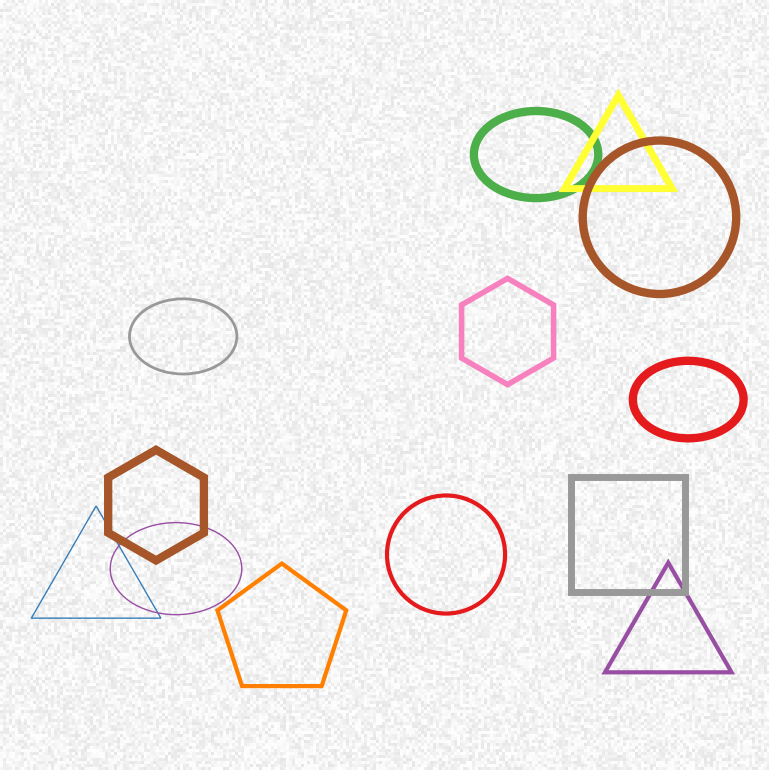[{"shape": "oval", "thickness": 3, "radius": 0.36, "center": [0.894, 0.481]}, {"shape": "circle", "thickness": 1.5, "radius": 0.38, "center": [0.579, 0.28]}, {"shape": "triangle", "thickness": 0.5, "radius": 0.49, "center": [0.125, 0.246]}, {"shape": "oval", "thickness": 3, "radius": 0.4, "center": [0.696, 0.799]}, {"shape": "oval", "thickness": 0.5, "radius": 0.43, "center": [0.229, 0.262]}, {"shape": "triangle", "thickness": 1.5, "radius": 0.47, "center": [0.868, 0.174]}, {"shape": "pentagon", "thickness": 1.5, "radius": 0.44, "center": [0.366, 0.18]}, {"shape": "triangle", "thickness": 2.5, "radius": 0.4, "center": [0.803, 0.795]}, {"shape": "circle", "thickness": 3, "radius": 0.5, "center": [0.856, 0.718]}, {"shape": "hexagon", "thickness": 3, "radius": 0.36, "center": [0.203, 0.344]}, {"shape": "hexagon", "thickness": 2, "radius": 0.34, "center": [0.659, 0.569]}, {"shape": "oval", "thickness": 1, "radius": 0.35, "center": [0.238, 0.563]}, {"shape": "square", "thickness": 2.5, "radius": 0.37, "center": [0.815, 0.306]}]